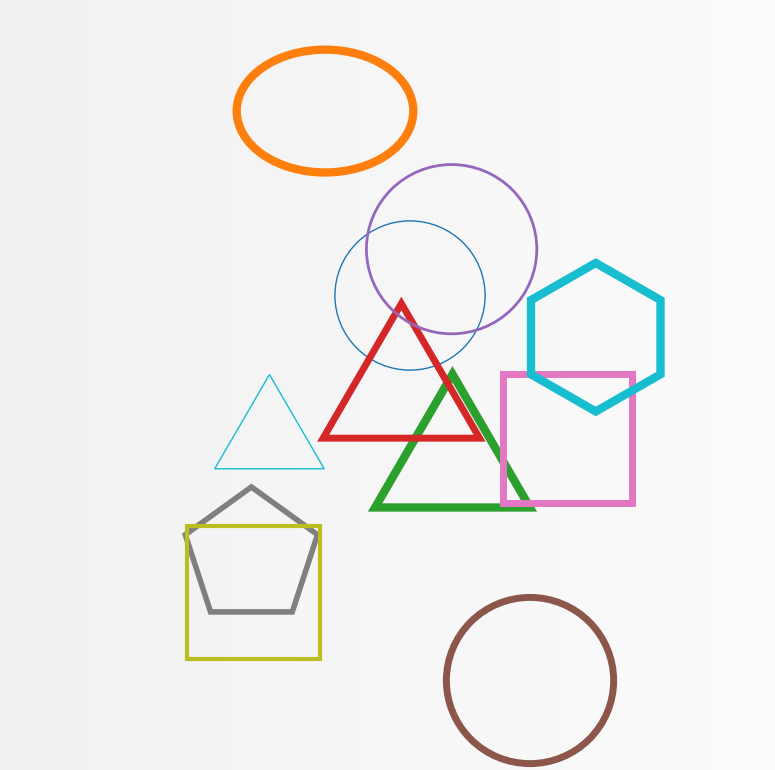[{"shape": "circle", "thickness": 0.5, "radius": 0.48, "center": [0.529, 0.616]}, {"shape": "oval", "thickness": 3, "radius": 0.57, "center": [0.419, 0.856]}, {"shape": "triangle", "thickness": 3, "radius": 0.58, "center": [0.584, 0.399]}, {"shape": "triangle", "thickness": 2.5, "radius": 0.58, "center": [0.518, 0.489]}, {"shape": "circle", "thickness": 1, "radius": 0.55, "center": [0.583, 0.676]}, {"shape": "circle", "thickness": 2.5, "radius": 0.54, "center": [0.684, 0.116]}, {"shape": "square", "thickness": 2.5, "radius": 0.42, "center": [0.732, 0.43]}, {"shape": "pentagon", "thickness": 2, "radius": 0.45, "center": [0.324, 0.278]}, {"shape": "square", "thickness": 1.5, "radius": 0.43, "center": [0.327, 0.231]}, {"shape": "triangle", "thickness": 0.5, "radius": 0.41, "center": [0.348, 0.432]}, {"shape": "hexagon", "thickness": 3, "radius": 0.48, "center": [0.769, 0.562]}]